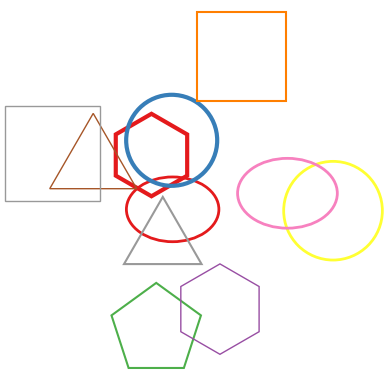[{"shape": "hexagon", "thickness": 3, "radius": 0.54, "center": [0.393, 0.597]}, {"shape": "oval", "thickness": 2, "radius": 0.6, "center": [0.448, 0.456]}, {"shape": "circle", "thickness": 3, "radius": 0.59, "center": [0.446, 0.636]}, {"shape": "pentagon", "thickness": 1.5, "radius": 0.61, "center": [0.406, 0.143]}, {"shape": "hexagon", "thickness": 1, "radius": 0.59, "center": [0.571, 0.197]}, {"shape": "square", "thickness": 1.5, "radius": 0.57, "center": [0.627, 0.854]}, {"shape": "circle", "thickness": 2, "radius": 0.64, "center": [0.865, 0.453]}, {"shape": "triangle", "thickness": 1, "radius": 0.65, "center": [0.242, 0.575]}, {"shape": "oval", "thickness": 2, "radius": 0.65, "center": [0.747, 0.498]}, {"shape": "triangle", "thickness": 1.5, "radius": 0.58, "center": [0.423, 0.372]}, {"shape": "square", "thickness": 1, "radius": 0.62, "center": [0.136, 0.6]}]